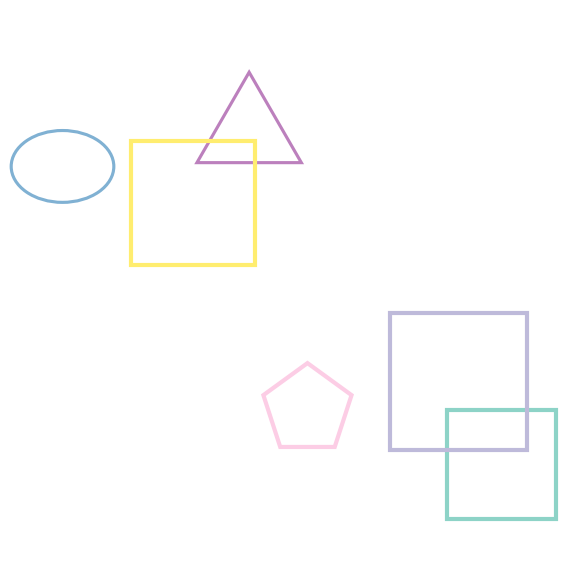[{"shape": "square", "thickness": 2, "radius": 0.47, "center": [0.868, 0.195]}, {"shape": "square", "thickness": 2, "radius": 0.6, "center": [0.794, 0.339]}, {"shape": "oval", "thickness": 1.5, "radius": 0.44, "center": [0.108, 0.711]}, {"shape": "pentagon", "thickness": 2, "radius": 0.4, "center": [0.532, 0.29]}, {"shape": "triangle", "thickness": 1.5, "radius": 0.52, "center": [0.431, 0.77]}, {"shape": "square", "thickness": 2, "radius": 0.54, "center": [0.335, 0.648]}]